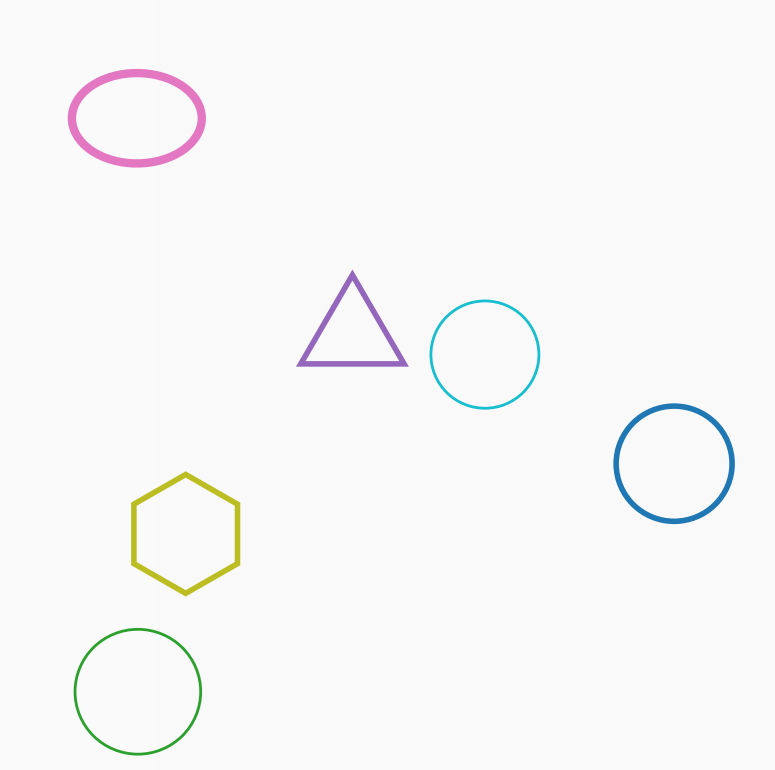[{"shape": "circle", "thickness": 2, "radius": 0.37, "center": [0.87, 0.398]}, {"shape": "circle", "thickness": 1, "radius": 0.41, "center": [0.178, 0.102]}, {"shape": "triangle", "thickness": 2, "radius": 0.38, "center": [0.455, 0.566]}, {"shape": "oval", "thickness": 3, "radius": 0.42, "center": [0.177, 0.846]}, {"shape": "hexagon", "thickness": 2, "radius": 0.39, "center": [0.24, 0.307]}, {"shape": "circle", "thickness": 1, "radius": 0.35, "center": [0.626, 0.539]}]